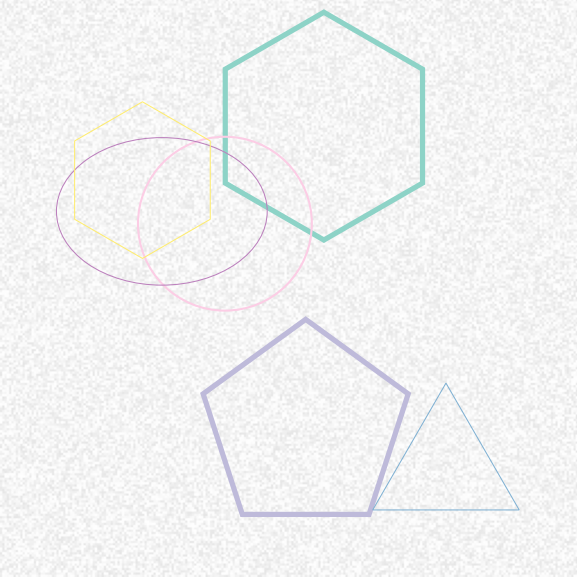[{"shape": "hexagon", "thickness": 2.5, "radius": 0.99, "center": [0.561, 0.781]}, {"shape": "pentagon", "thickness": 2.5, "radius": 0.93, "center": [0.529, 0.259]}, {"shape": "triangle", "thickness": 0.5, "radius": 0.73, "center": [0.772, 0.189]}, {"shape": "circle", "thickness": 1, "radius": 0.75, "center": [0.389, 0.612]}, {"shape": "oval", "thickness": 0.5, "radius": 0.91, "center": [0.28, 0.633]}, {"shape": "hexagon", "thickness": 0.5, "radius": 0.68, "center": [0.247, 0.687]}]